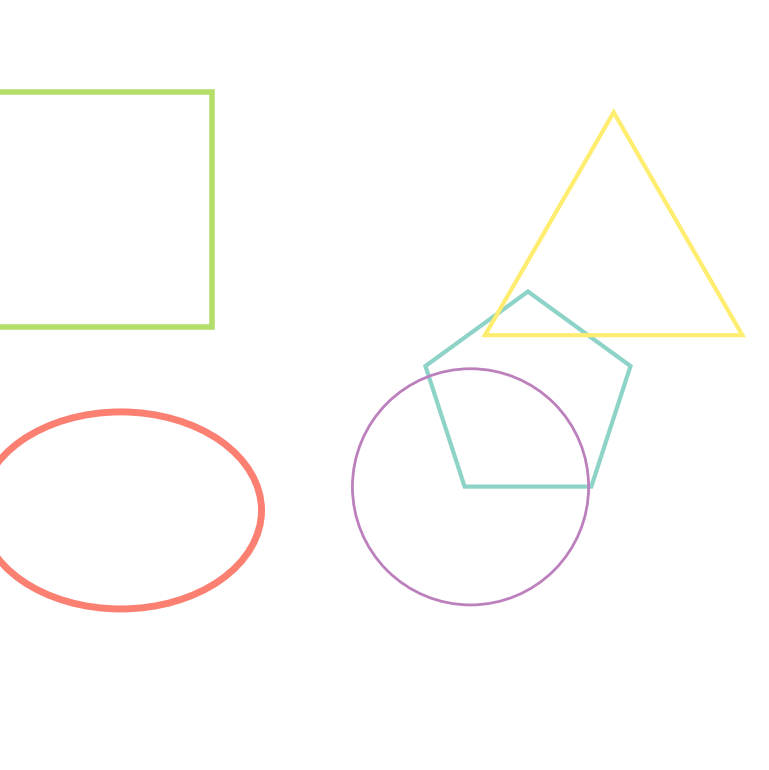[{"shape": "pentagon", "thickness": 1.5, "radius": 0.7, "center": [0.686, 0.481]}, {"shape": "oval", "thickness": 2.5, "radius": 0.91, "center": [0.157, 0.337]}, {"shape": "square", "thickness": 2, "radius": 0.76, "center": [0.123, 0.728]}, {"shape": "circle", "thickness": 1, "radius": 0.77, "center": [0.611, 0.368]}, {"shape": "triangle", "thickness": 1.5, "radius": 0.97, "center": [0.797, 0.661]}]